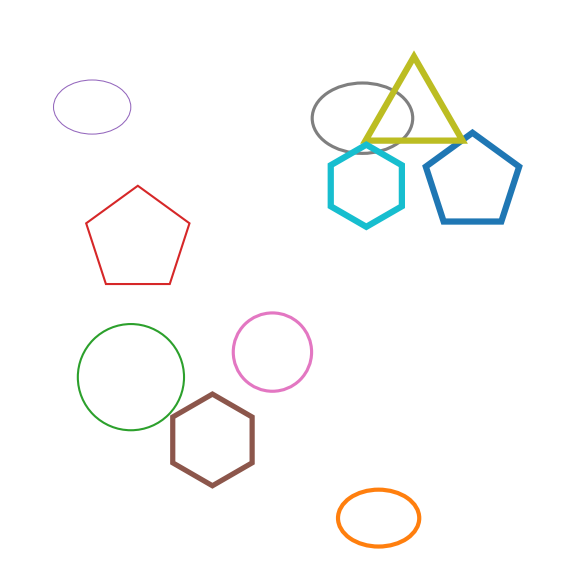[{"shape": "pentagon", "thickness": 3, "radius": 0.42, "center": [0.818, 0.684]}, {"shape": "oval", "thickness": 2, "radius": 0.35, "center": [0.656, 0.102]}, {"shape": "circle", "thickness": 1, "radius": 0.46, "center": [0.227, 0.346]}, {"shape": "pentagon", "thickness": 1, "radius": 0.47, "center": [0.239, 0.583]}, {"shape": "oval", "thickness": 0.5, "radius": 0.33, "center": [0.16, 0.814]}, {"shape": "hexagon", "thickness": 2.5, "radius": 0.4, "center": [0.368, 0.237]}, {"shape": "circle", "thickness": 1.5, "radius": 0.34, "center": [0.472, 0.389]}, {"shape": "oval", "thickness": 1.5, "radius": 0.44, "center": [0.628, 0.794]}, {"shape": "triangle", "thickness": 3, "radius": 0.48, "center": [0.717, 0.804]}, {"shape": "hexagon", "thickness": 3, "radius": 0.36, "center": [0.634, 0.677]}]